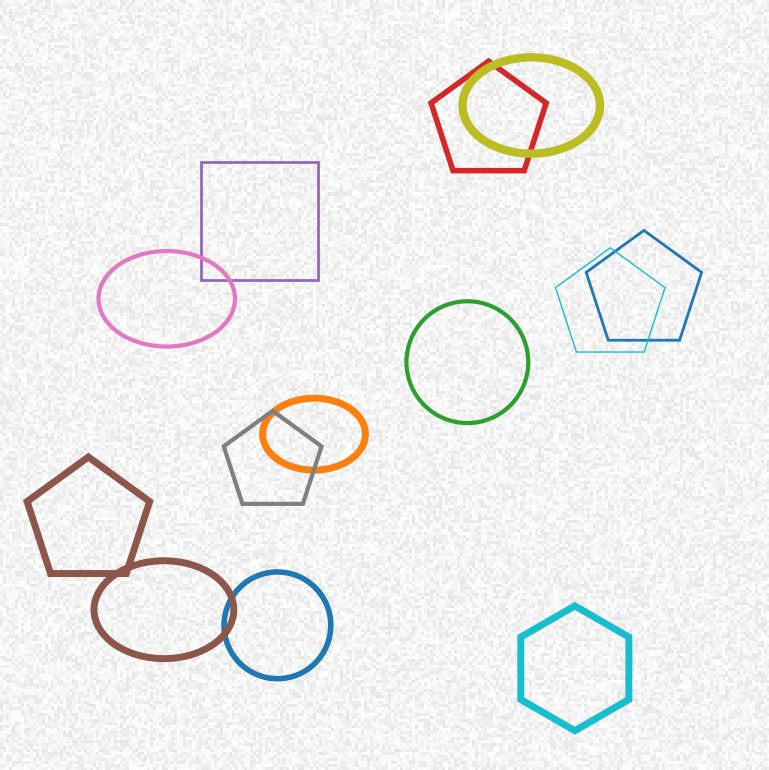[{"shape": "circle", "thickness": 2, "radius": 0.35, "center": [0.36, 0.188]}, {"shape": "pentagon", "thickness": 1, "radius": 0.39, "center": [0.836, 0.622]}, {"shape": "oval", "thickness": 2.5, "radius": 0.33, "center": [0.408, 0.436]}, {"shape": "circle", "thickness": 1.5, "radius": 0.4, "center": [0.607, 0.53]}, {"shape": "pentagon", "thickness": 2, "radius": 0.39, "center": [0.635, 0.842]}, {"shape": "square", "thickness": 1, "radius": 0.38, "center": [0.337, 0.713]}, {"shape": "oval", "thickness": 2.5, "radius": 0.45, "center": [0.213, 0.208]}, {"shape": "pentagon", "thickness": 2.5, "radius": 0.42, "center": [0.115, 0.323]}, {"shape": "oval", "thickness": 1.5, "radius": 0.44, "center": [0.217, 0.612]}, {"shape": "pentagon", "thickness": 1.5, "radius": 0.33, "center": [0.354, 0.4]}, {"shape": "oval", "thickness": 3, "radius": 0.45, "center": [0.69, 0.863]}, {"shape": "pentagon", "thickness": 0.5, "radius": 0.37, "center": [0.793, 0.603]}, {"shape": "hexagon", "thickness": 2.5, "radius": 0.41, "center": [0.747, 0.132]}]